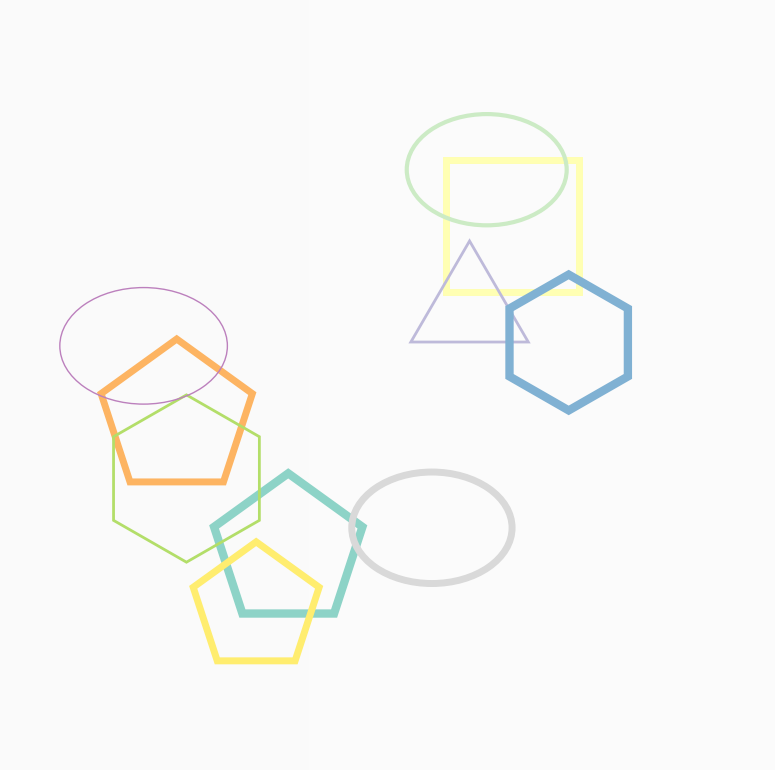[{"shape": "pentagon", "thickness": 3, "radius": 0.5, "center": [0.372, 0.285]}, {"shape": "square", "thickness": 2.5, "radius": 0.43, "center": [0.661, 0.707]}, {"shape": "triangle", "thickness": 1, "radius": 0.44, "center": [0.606, 0.6]}, {"shape": "hexagon", "thickness": 3, "radius": 0.44, "center": [0.734, 0.555]}, {"shape": "pentagon", "thickness": 2.5, "radius": 0.51, "center": [0.228, 0.457]}, {"shape": "hexagon", "thickness": 1, "radius": 0.54, "center": [0.241, 0.379]}, {"shape": "oval", "thickness": 2.5, "radius": 0.52, "center": [0.557, 0.315]}, {"shape": "oval", "thickness": 0.5, "radius": 0.54, "center": [0.185, 0.551]}, {"shape": "oval", "thickness": 1.5, "radius": 0.52, "center": [0.628, 0.78]}, {"shape": "pentagon", "thickness": 2.5, "radius": 0.43, "center": [0.331, 0.211]}]